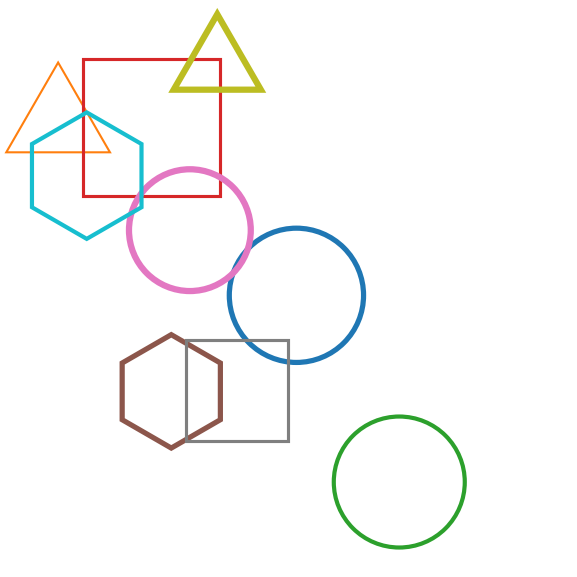[{"shape": "circle", "thickness": 2.5, "radius": 0.58, "center": [0.513, 0.488]}, {"shape": "triangle", "thickness": 1, "radius": 0.52, "center": [0.101, 0.787]}, {"shape": "circle", "thickness": 2, "radius": 0.57, "center": [0.691, 0.164]}, {"shape": "square", "thickness": 1.5, "radius": 0.59, "center": [0.262, 0.778]}, {"shape": "hexagon", "thickness": 2.5, "radius": 0.49, "center": [0.297, 0.321]}, {"shape": "circle", "thickness": 3, "radius": 0.53, "center": [0.329, 0.601]}, {"shape": "square", "thickness": 1.5, "radius": 0.44, "center": [0.41, 0.323]}, {"shape": "triangle", "thickness": 3, "radius": 0.44, "center": [0.376, 0.887]}, {"shape": "hexagon", "thickness": 2, "radius": 0.55, "center": [0.15, 0.695]}]